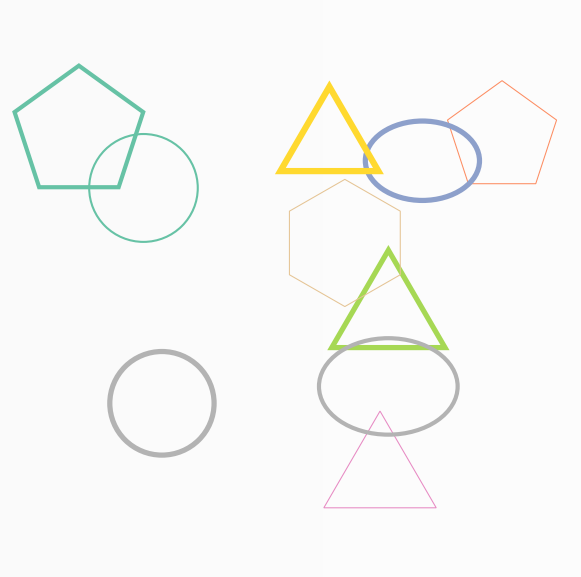[{"shape": "pentagon", "thickness": 2, "radius": 0.58, "center": [0.136, 0.769]}, {"shape": "circle", "thickness": 1, "radius": 0.47, "center": [0.247, 0.674]}, {"shape": "pentagon", "thickness": 0.5, "radius": 0.49, "center": [0.864, 0.761]}, {"shape": "oval", "thickness": 2.5, "radius": 0.49, "center": [0.727, 0.721]}, {"shape": "triangle", "thickness": 0.5, "radius": 0.56, "center": [0.654, 0.176]}, {"shape": "triangle", "thickness": 2.5, "radius": 0.56, "center": [0.668, 0.453]}, {"shape": "triangle", "thickness": 3, "radius": 0.49, "center": [0.567, 0.752]}, {"shape": "hexagon", "thickness": 0.5, "radius": 0.55, "center": [0.593, 0.578]}, {"shape": "circle", "thickness": 2.5, "radius": 0.45, "center": [0.279, 0.301]}, {"shape": "oval", "thickness": 2, "radius": 0.6, "center": [0.668, 0.33]}]